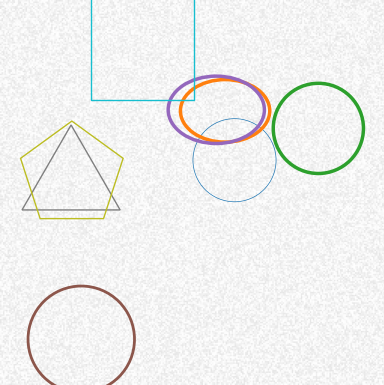[{"shape": "circle", "thickness": 0.5, "radius": 0.54, "center": [0.609, 0.584]}, {"shape": "oval", "thickness": 2.5, "radius": 0.58, "center": [0.585, 0.712]}, {"shape": "circle", "thickness": 2.5, "radius": 0.59, "center": [0.827, 0.667]}, {"shape": "oval", "thickness": 2.5, "radius": 0.62, "center": [0.562, 0.715]}, {"shape": "circle", "thickness": 2, "radius": 0.69, "center": [0.211, 0.119]}, {"shape": "triangle", "thickness": 1, "radius": 0.74, "center": [0.185, 0.528]}, {"shape": "pentagon", "thickness": 1, "radius": 0.7, "center": [0.187, 0.545]}, {"shape": "square", "thickness": 1, "radius": 0.67, "center": [0.37, 0.874]}]